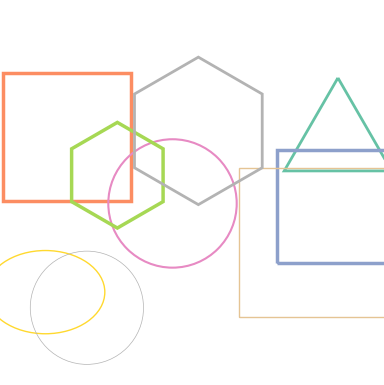[{"shape": "triangle", "thickness": 2, "radius": 0.81, "center": [0.878, 0.637]}, {"shape": "square", "thickness": 2.5, "radius": 0.83, "center": [0.174, 0.643]}, {"shape": "square", "thickness": 2.5, "radius": 0.73, "center": [0.867, 0.464]}, {"shape": "circle", "thickness": 1.5, "radius": 0.83, "center": [0.448, 0.472]}, {"shape": "hexagon", "thickness": 2.5, "radius": 0.69, "center": [0.305, 0.545]}, {"shape": "oval", "thickness": 1, "radius": 0.77, "center": [0.118, 0.241]}, {"shape": "square", "thickness": 1, "radius": 0.97, "center": [0.815, 0.37]}, {"shape": "hexagon", "thickness": 2, "radius": 0.96, "center": [0.515, 0.66]}, {"shape": "circle", "thickness": 0.5, "radius": 0.74, "center": [0.226, 0.201]}]